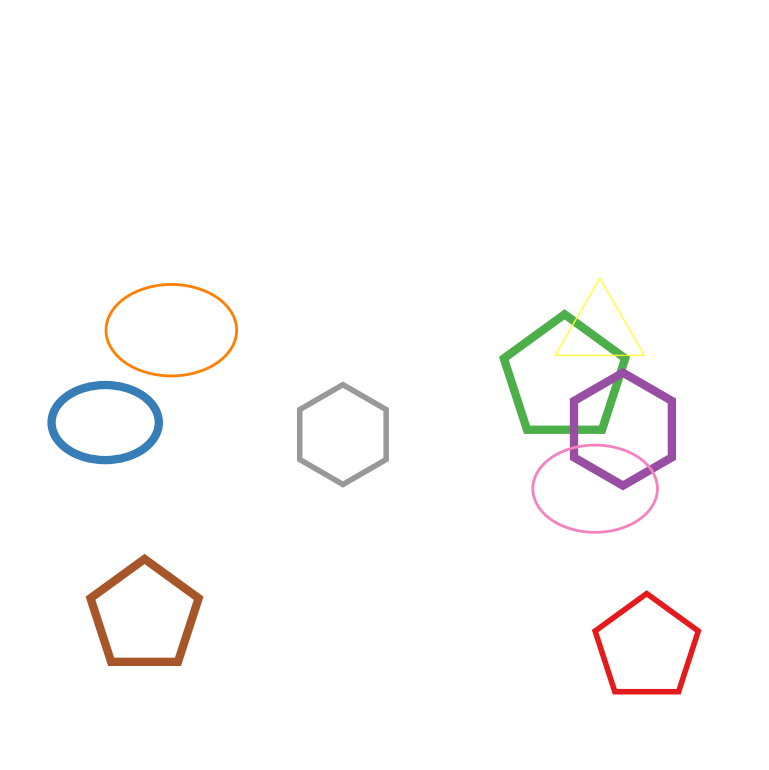[{"shape": "pentagon", "thickness": 2, "radius": 0.35, "center": [0.84, 0.159]}, {"shape": "oval", "thickness": 3, "radius": 0.35, "center": [0.137, 0.451]}, {"shape": "pentagon", "thickness": 3, "radius": 0.41, "center": [0.733, 0.509]}, {"shape": "hexagon", "thickness": 3, "radius": 0.37, "center": [0.809, 0.443]}, {"shape": "oval", "thickness": 1, "radius": 0.42, "center": [0.223, 0.571]}, {"shape": "triangle", "thickness": 0.5, "radius": 0.33, "center": [0.779, 0.572]}, {"shape": "pentagon", "thickness": 3, "radius": 0.37, "center": [0.188, 0.2]}, {"shape": "oval", "thickness": 1, "radius": 0.4, "center": [0.773, 0.365]}, {"shape": "hexagon", "thickness": 2, "radius": 0.32, "center": [0.445, 0.436]}]